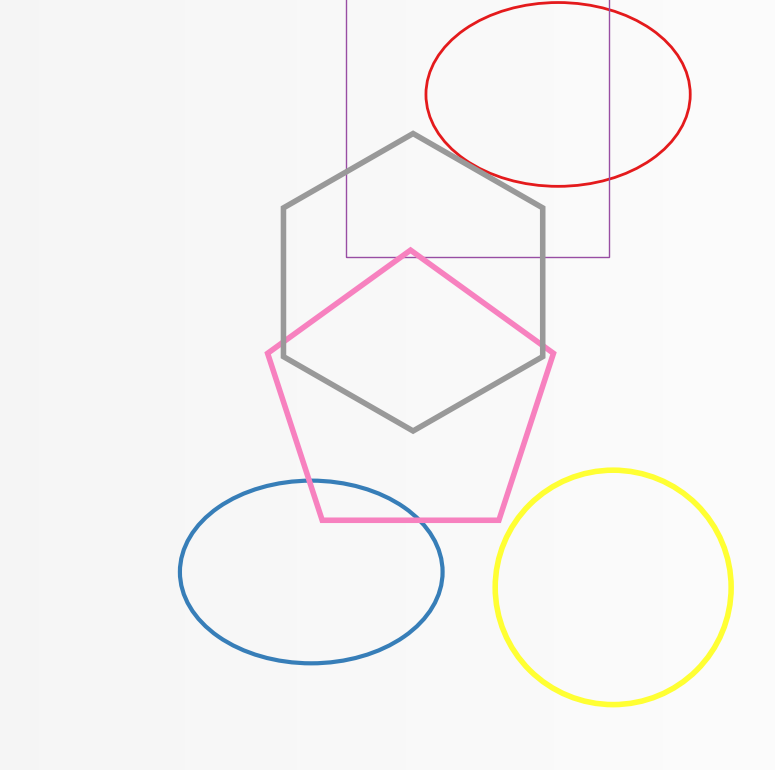[{"shape": "oval", "thickness": 1, "radius": 0.85, "center": [0.72, 0.877]}, {"shape": "oval", "thickness": 1.5, "radius": 0.85, "center": [0.402, 0.257]}, {"shape": "square", "thickness": 0.5, "radius": 0.85, "center": [0.617, 0.836]}, {"shape": "circle", "thickness": 2, "radius": 0.76, "center": [0.791, 0.237]}, {"shape": "pentagon", "thickness": 2, "radius": 0.97, "center": [0.53, 0.481]}, {"shape": "hexagon", "thickness": 2, "radius": 0.97, "center": [0.533, 0.633]}]